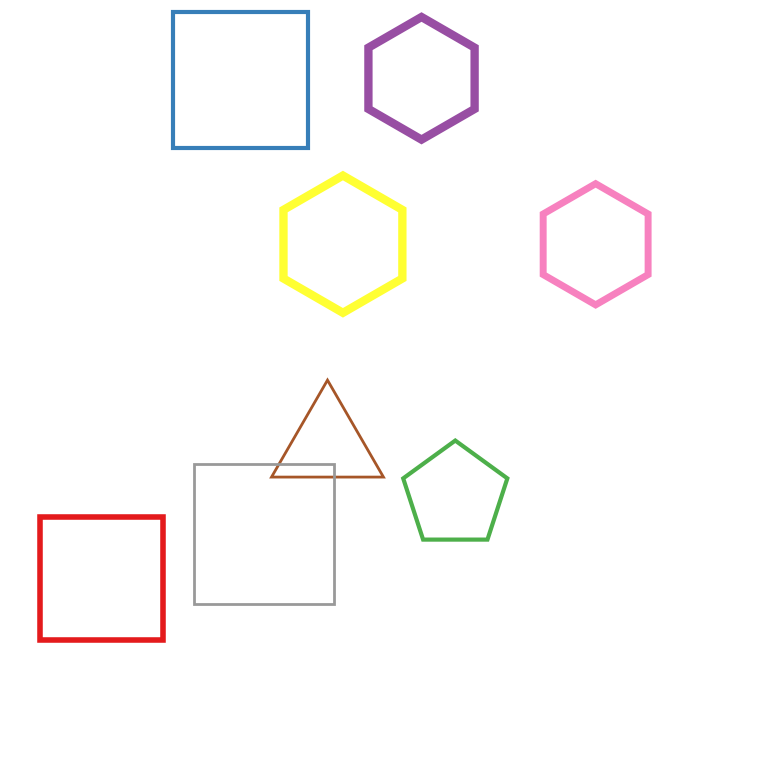[{"shape": "square", "thickness": 2, "radius": 0.4, "center": [0.132, 0.249]}, {"shape": "square", "thickness": 1.5, "radius": 0.44, "center": [0.312, 0.896]}, {"shape": "pentagon", "thickness": 1.5, "radius": 0.36, "center": [0.591, 0.357]}, {"shape": "hexagon", "thickness": 3, "radius": 0.4, "center": [0.547, 0.898]}, {"shape": "hexagon", "thickness": 3, "radius": 0.45, "center": [0.445, 0.683]}, {"shape": "triangle", "thickness": 1, "radius": 0.42, "center": [0.425, 0.422]}, {"shape": "hexagon", "thickness": 2.5, "radius": 0.39, "center": [0.774, 0.683]}, {"shape": "square", "thickness": 1, "radius": 0.45, "center": [0.343, 0.306]}]